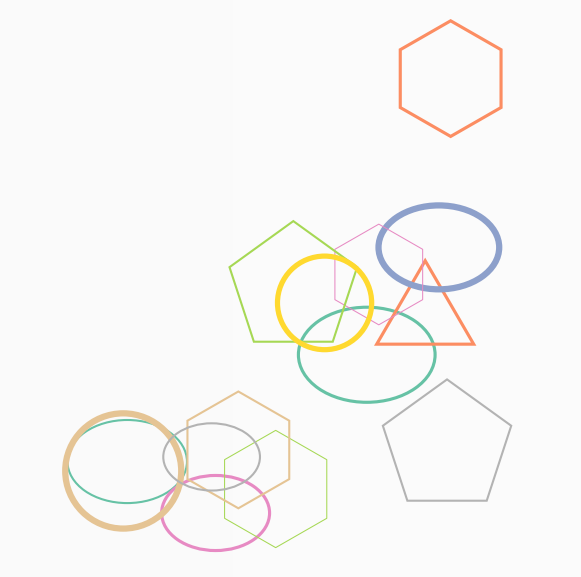[{"shape": "oval", "thickness": 1, "radius": 0.51, "center": [0.219, 0.2]}, {"shape": "oval", "thickness": 1.5, "radius": 0.59, "center": [0.631, 0.385]}, {"shape": "hexagon", "thickness": 1.5, "radius": 0.5, "center": [0.775, 0.863]}, {"shape": "triangle", "thickness": 1.5, "radius": 0.48, "center": [0.732, 0.451]}, {"shape": "oval", "thickness": 3, "radius": 0.52, "center": [0.755, 0.571]}, {"shape": "hexagon", "thickness": 0.5, "radius": 0.44, "center": [0.652, 0.524]}, {"shape": "oval", "thickness": 1.5, "radius": 0.46, "center": [0.371, 0.111]}, {"shape": "hexagon", "thickness": 0.5, "radius": 0.51, "center": [0.474, 0.152]}, {"shape": "pentagon", "thickness": 1, "radius": 0.58, "center": [0.505, 0.501]}, {"shape": "circle", "thickness": 2.5, "radius": 0.41, "center": [0.558, 0.475]}, {"shape": "hexagon", "thickness": 1, "radius": 0.51, "center": [0.41, 0.22]}, {"shape": "circle", "thickness": 3, "radius": 0.5, "center": [0.212, 0.184]}, {"shape": "oval", "thickness": 1, "radius": 0.42, "center": [0.364, 0.208]}, {"shape": "pentagon", "thickness": 1, "radius": 0.58, "center": [0.769, 0.226]}]